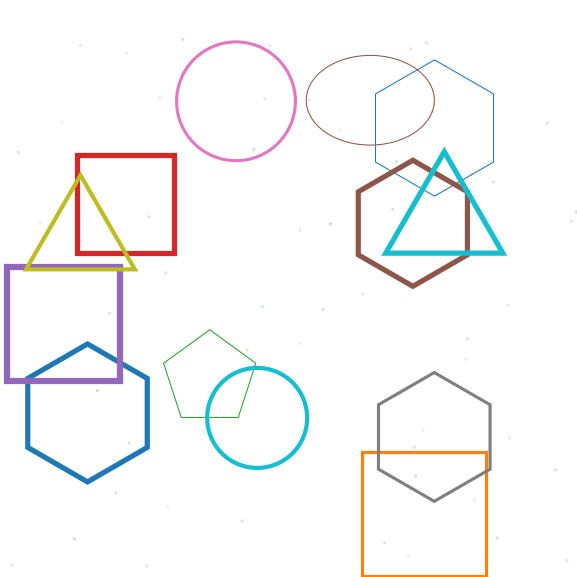[{"shape": "hexagon", "thickness": 0.5, "radius": 0.59, "center": [0.752, 0.777]}, {"shape": "hexagon", "thickness": 2.5, "radius": 0.6, "center": [0.152, 0.284]}, {"shape": "square", "thickness": 1.5, "radius": 0.54, "center": [0.734, 0.109]}, {"shape": "pentagon", "thickness": 0.5, "radius": 0.42, "center": [0.363, 0.344]}, {"shape": "square", "thickness": 2.5, "radius": 0.42, "center": [0.217, 0.646]}, {"shape": "square", "thickness": 3, "radius": 0.49, "center": [0.11, 0.438]}, {"shape": "oval", "thickness": 0.5, "radius": 0.55, "center": [0.641, 0.826]}, {"shape": "hexagon", "thickness": 2.5, "radius": 0.55, "center": [0.715, 0.612]}, {"shape": "circle", "thickness": 1.5, "radius": 0.51, "center": [0.409, 0.824]}, {"shape": "hexagon", "thickness": 1.5, "radius": 0.56, "center": [0.752, 0.243]}, {"shape": "triangle", "thickness": 2, "radius": 0.54, "center": [0.139, 0.587]}, {"shape": "circle", "thickness": 2, "radius": 0.43, "center": [0.445, 0.275]}, {"shape": "triangle", "thickness": 2.5, "radius": 0.59, "center": [0.769, 0.619]}]